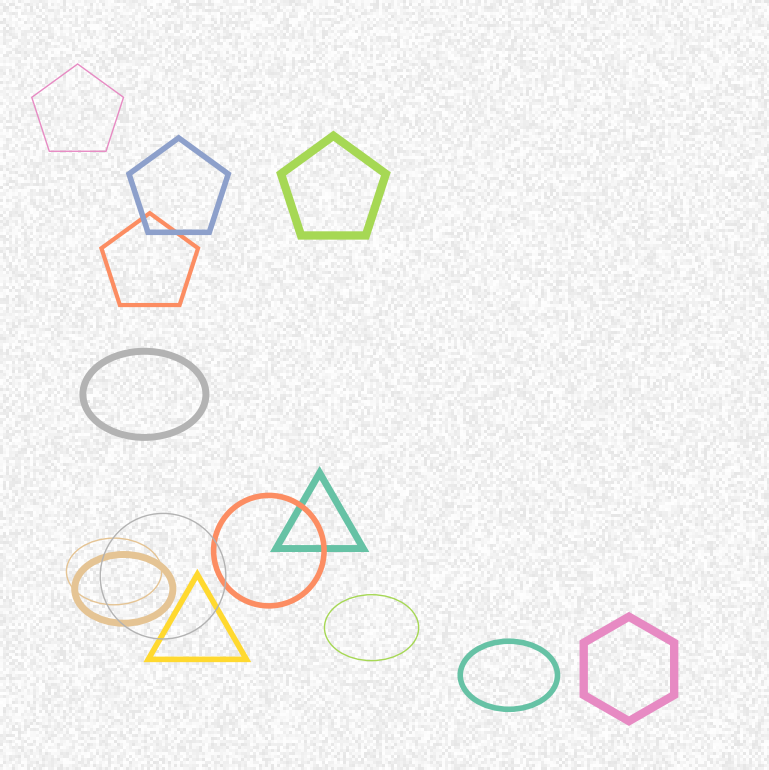[{"shape": "triangle", "thickness": 2.5, "radius": 0.33, "center": [0.415, 0.32]}, {"shape": "oval", "thickness": 2, "radius": 0.32, "center": [0.661, 0.123]}, {"shape": "pentagon", "thickness": 1.5, "radius": 0.33, "center": [0.194, 0.657]}, {"shape": "circle", "thickness": 2, "radius": 0.36, "center": [0.349, 0.285]}, {"shape": "pentagon", "thickness": 2, "radius": 0.34, "center": [0.232, 0.753]}, {"shape": "hexagon", "thickness": 3, "radius": 0.34, "center": [0.817, 0.131]}, {"shape": "pentagon", "thickness": 0.5, "radius": 0.31, "center": [0.101, 0.854]}, {"shape": "oval", "thickness": 0.5, "radius": 0.31, "center": [0.483, 0.185]}, {"shape": "pentagon", "thickness": 3, "radius": 0.36, "center": [0.433, 0.752]}, {"shape": "triangle", "thickness": 2, "radius": 0.37, "center": [0.256, 0.18]}, {"shape": "oval", "thickness": 0.5, "radius": 0.31, "center": [0.148, 0.258]}, {"shape": "oval", "thickness": 2.5, "radius": 0.32, "center": [0.161, 0.235]}, {"shape": "circle", "thickness": 0.5, "radius": 0.41, "center": [0.212, 0.252]}, {"shape": "oval", "thickness": 2.5, "radius": 0.4, "center": [0.188, 0.488]}]